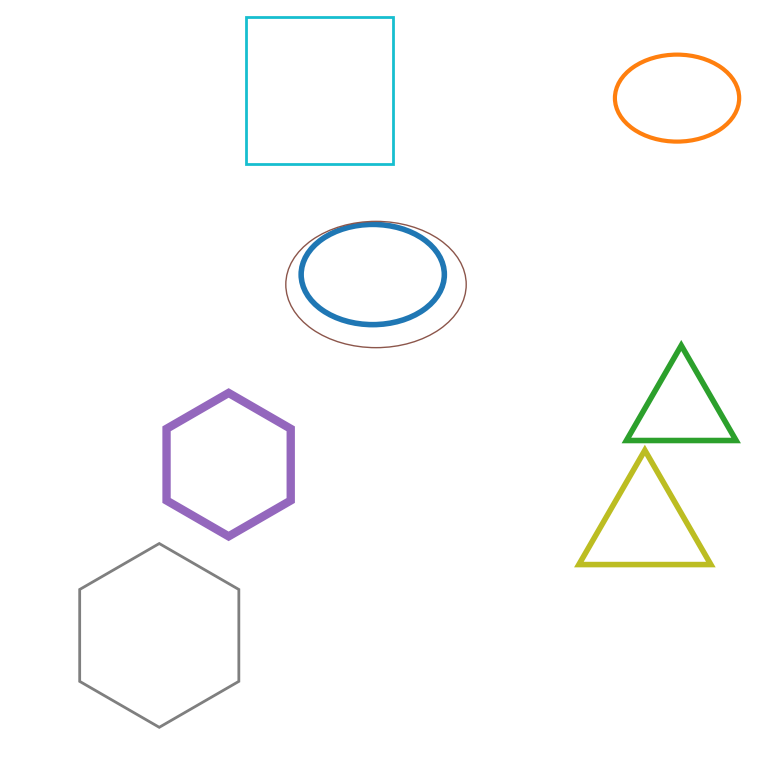[{"shape": "oval", "thickness": 2, "radius": 0.46, "center": [0.484, 0.643]}, {"shape": "oval", "thickness": 1.5, "radius": 0.4, "center": [0.879, 0.873]}, {"shape": "triangle", "thickness": 2, "radius": 0.41, "center": [0.885, 0.469]}, {"shape": "hexagon", "thickness": 3, "radius": 0.47, "center": [0.297, 0.397]}, {"shape": "oval", "thickness": 0.5, "radius": 0.59, "center": [0.488, 0.631]}, {"shape": "hexagon", "thickness": 1, "radius": 0.6, "center": [0.207, 0.175]}, {"shape": "triangle", "thickness": 2, "radius": 0.49, "center": [0.837, 0.316]}, {"shape": "square", "thickness": 1, "radius": 0.48, "center": [0.415, 0.882]}]